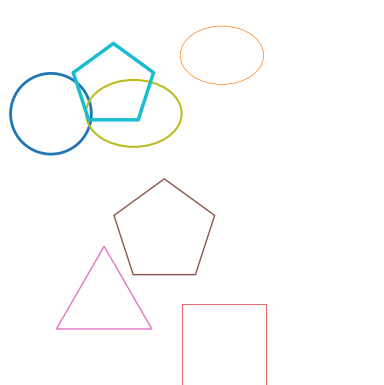[{"shape": "circle", "thickness": 2, "radius": 0.52, "center": [0.132, 0.704]}, {"shape": "oval", "thickness": 0.5, "radius": 0.54, "center": [0.576, 0.856]}, {"shape": "square", "thickness": 0.5, "radius": 0.54, "center": [0.582, 0.103]}, {"shape": "pentagon", "thickness": 1, "radius": 0.69, "center": [0.427, 0.398]}, {"shape": "triangle", "thickness": 1, "radius": 0.72, "center": [0.27, 0.217]}, {"shape": "oval", "thickness": 1.5, "radius": 0.62, "center": [0.348, 0.705]}, {"shape": "pentagon", "thickness": 2.5, "radius": 0.55, "center": [0.295, 0.777]}]